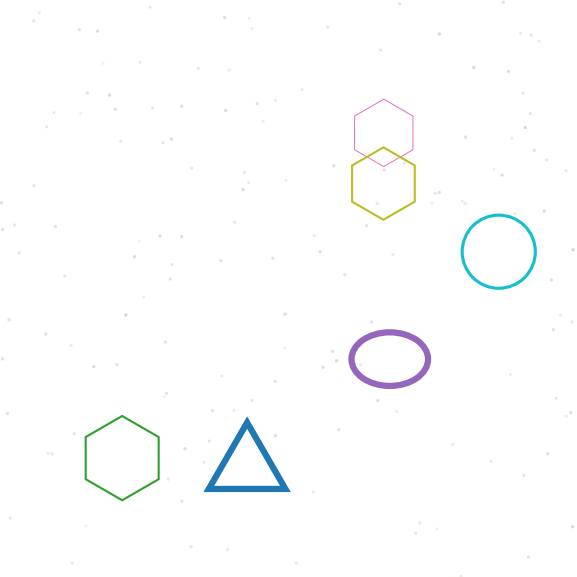[{"shape": "triangle", "thickness": 3, "radius": 0.38, "center": [0.428, 0.191]}, {"shape": "hexagon", "thickness": 1, "radius": 0.36, "center": [0.212, 0.206]}, {"shape": "oval", "thickness": 3, "radius": 0.33, "center": [0.675, 0.377]}, {"shape": "hexagon", "thickness": 0.5, "radius": 0.29, "center": [0.665, 0.769]}, {"shape": "hexagon", "thickness": 1, "radius": 0.31, "center": [0.664, 0.681]}, {"shape": "circle", "thickness": 1.5, "radius": 0.32, "center": [0.864, 0.563]}]